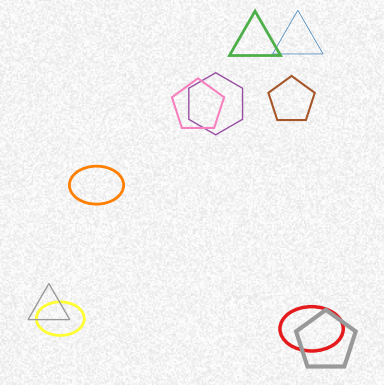[{"shape": "oval", "thickness": 2.5, "radius": 0.41, "center": [0.809, 0.146]}, {"shape": "triangle", "thickness": 0.5, "radius": 0.38, "center": [0.774, 0.898]}, {"shape": "triangle", "thickness": 2, "radius": 0.38, "center": [0.662, 0.894]}, {"shape": "hexagon", "thickness": 1, "radius": 0.4, "center": [0.56, 0.73]}, {"shape": "oval", "thickness": 2, "radius": 0.35, "center": [0.251, 0.519]}, {"shape": "oval", "thickness": 2, "radius": 0.31, "center": [0.157, 0.172]}, {"shape": "pentagon", "thickness": 1.5, "radius": 0.32, "center": [0.757, 0.739]}, {"shape": "pentagon", "thickness": 1.5, "radius": 0.36, "center": [0.514, 0.725]}, {"shape": "triangle", "thickness": 1, "radius": 0.31, "center": [0.127, 0.201]}, {"shape": "pentagon", "thickness": 3, "radius": 0.41, "center": [0.846, 0.114]}]